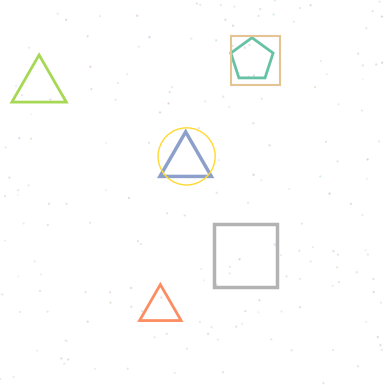[{"shape": "pentagon", "thickness": 2, "radius": 0.29, "center": [0.654, 0.844]}, {"shape": "triangle", "thickness": 2, "radius": 0.31, "center": [0.416, 0.199]}, {"shape": "triangle", "thickness": 2.5, "radius": 0.39, "center": [0.482, 0.58]}, {"shape": "triangle", "thickness": 2, "radius": 0.41, "center": [0.102, 0.776]}, {"shape": "circle", "thickness": 1, "radius": 0.37, "center": [0.485, 0.594]}, {"shape": "square", "thickness": 1.5, "radius": 0.32, "center": [0.663, 0.843]}, {"shape": "square", "thickness": 2.5, "radius": 0.41, "center": [0.639, 0.336]}]